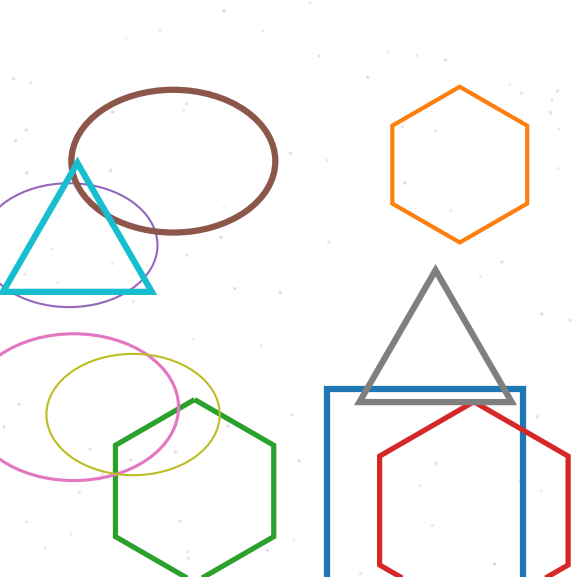[{"shape": "square", "thickness": 3, "radius": 0.85, "center": [0.736, 0.156]}, {"shape": "hexagon", "thickness": 2, "radius": 0.67, "center": [0.796, 0.714]}, {"shape": "hexagon", "thickness": 2.5, "radius": 0.79, "center": [0.337, 0.149]}, {"shape": "hexagon", "thickness": 2.5, "radius": 0.94, "center": [0.821, 0.115]}, {"shape": "oval", "thickness": 1, "radius": 0.77, "center": [0.119, 0.575]}, {"shape": "oval", "thickness": 3, "radius": 0.88, "center": [0.3, 0.72]}, {"shape": "oval", "thickness": 1.5, "radius": 0.91, "center": [0.128, 0.294]}, {"shape": "triangle", "thickness": 3, "radius": 0.76, "center": [0.754, 0.379]}, {"shape": "oval", "thickness": 1, "radius": 0.75, "center": [0.23, 0.281]}, {"shape": "triangle", "thickness": 3, "radius": 0.74, "center": [0.134, 0.568]}]